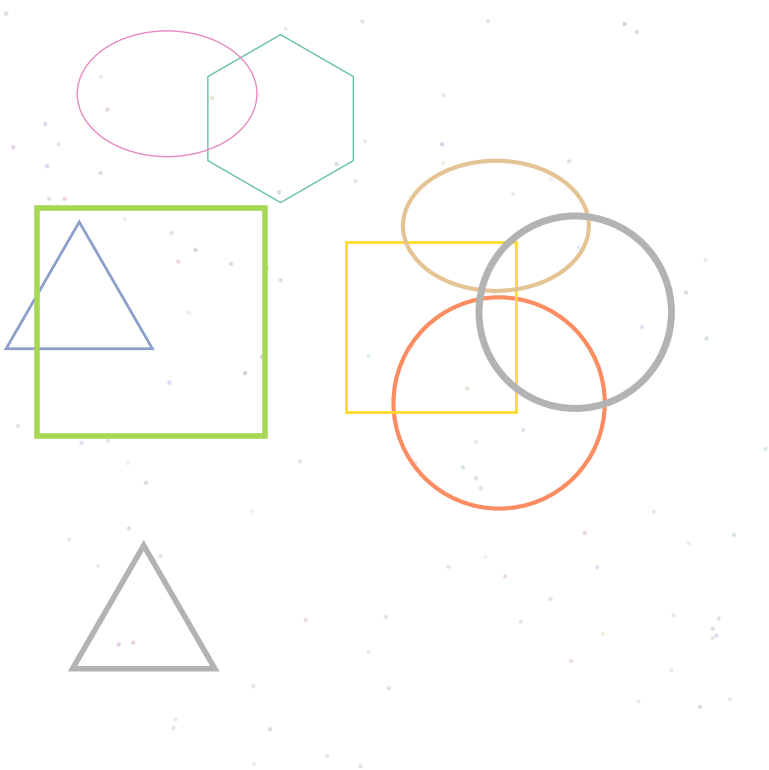[{"shape": "hexagon", "thickness": 0.5, "radius": 0.55, "center": [0.364, 0.846]}, {"shape": "circle", "thickness": 1.5, "radius": 0.69, "center": [0.648, 0.477]}, {"shape": "triangle", "thickness": 1, "radius": 0.55, "center": [0.103, 0.602]}, {"shape": "oval", "thickness": 0.5, "radius": 0.58, "center": [0.217, 0.878]}, {"shape": "square", "thickness": 2, "radius": 0.74, "center": [0.196, 0.582]}, {"shape": "square", "thickness": 1, "radius": 0.55, "center": [0.56, 0.576]}, {"shape": "oval", "thickness": 1.5, "radius": 0.6, "center": [0.644, 0.707]}, {"shape": "triangle", "thickness": 2, "radius": 0.53, "center": [0.187, 0.185]}, {"shape": "circle", "thickness": 2.5, "radius": 0.62, "center": [0.747, 0.595]}]